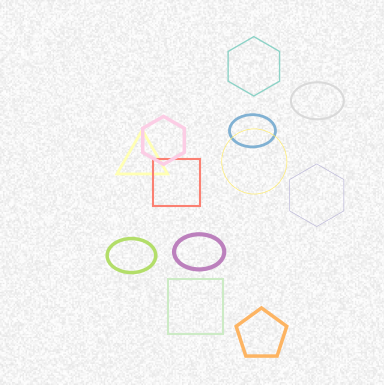[{"shape": "hexagon", "thickness": 1, "radius": 0.39, "center": [0.659, 0.828]}, {"shape": "triangle", "thickness": 2, "radius": 0.38, "center": [0.369, 0.586]}, {"shape": "hexagon", "thickness": 0.5, "radius": 0.41, "center": [0.823, 0.493]}, {"shape": "square", "thickness": 1.5, "radius": 0.31, "center": [0.46, 0.526]}, {"shape": "oval", "thickness": 2, "radius": 0.3, "center": [0.656, 0.66]}, {"shape": "pentagon", "thickness": 2.5, "radius": 0.35, "center": [0.679, 0.131]}, {"shape": "oval", "thickness": 2.5, "radius": 0.32, "center": [0.341, 0.336]}, {"shape": "hexagon", "thickness": 2.5, "radius": 0.31, "center": [0.425, 0.635]}, {"shape": "oval", "thickness": 1.5, "radius": 0.34, "center": [0.824, 0.738]}, {"shape": "oval", "thickness": 3, "radius": 0.33, "center": [0.517, 0.346]}, {"shape": "square", "thickness": 1.5, "radius": 0.36, "center": [0.508, 0.204]}, {"shape": "circle", "thickness": 0.5, "radius": 0.42, "center": [0.661, 0.581]}]